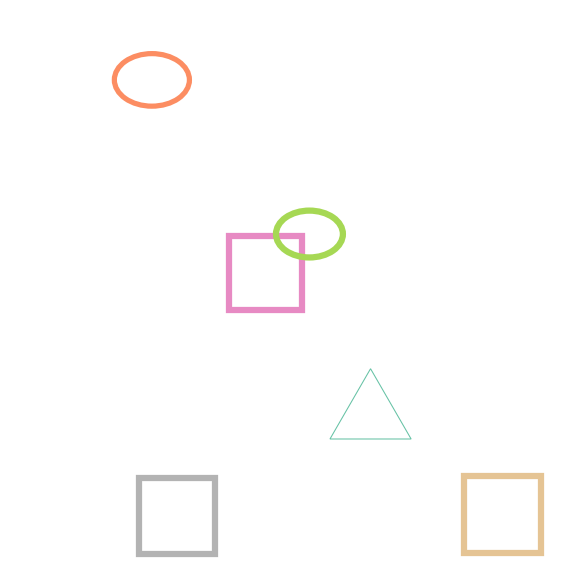[{"shape": "triangle", "thickness": 0.5, "radius": 0.41, "center": [0.642, 0.28]}, {"shape": "oval", "thickness": 2.5, "radius": 0.32, "center": [0.263, 0.861]}, {"shape": "square", "thickness": 3, "radius": 0.32, "center": [0.46, 0.526]}, {"shape": "oval", "thickness": 3, "radius": 0.29, "center": [0.536, 0.594]}, {"shape": "square", "thickness": 3, "radius": 0.33, "center": [0.871, 0.108]}, {"shape": "square", "thickness": 3, "radius": 0.33, "center": [0.306, 0.106]}]